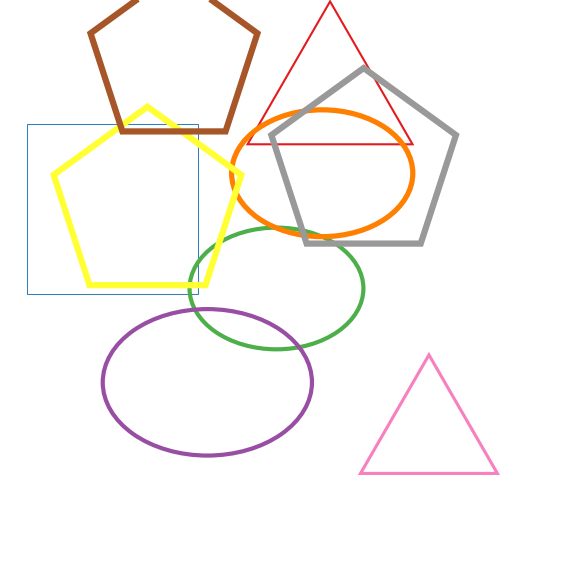[{"shape": "triangle", "thickness": 1, "radius": 0.82, "center": [0.572, 0.832]}, {"shape": "square", "thickness": 0.5, "radius": 0.74, "center": [0.195, 0.637]}, {"shape": "oval", "thickness": 2, "radius": 0.75, "center": [0.479, 0.5]}, {"shape": "oval", "thickness": 2, "radius": 0.91, "center": [0.359, 0.337]}, {"shape": "oval", "thickness": 2.5, "radius": 0.78, "center": [0.558, 0.699]}, {"shape": "pentagon", "thickness": 3, "radius": 0.85, "center": [0.255, 0.644]}, {"shape": "pentagon", "thickness": 3, "radius": 0.76, "center": [0.301, 0.894]}, {"shape": "triangle", "thickness": 1.5, "radius": 0.68, "center": [0.743, 0.248]}, {"shape": "pentagon", "thickness": 3, "radius": 0.84, "center": [0.63, 0.713]}]